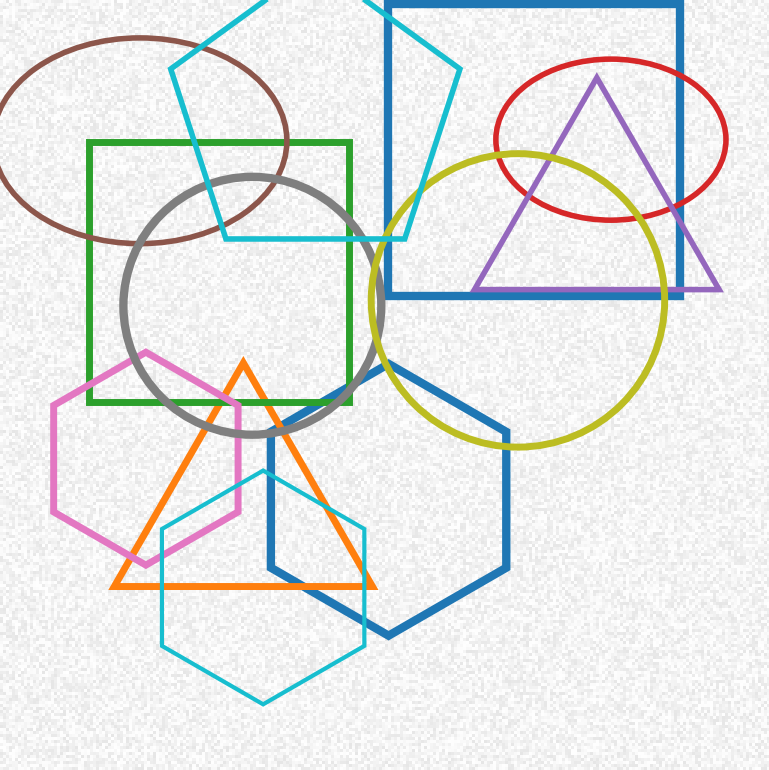[{"shape": "hexagon", "thickness": 3, "radius": 0.88, "center": [0.505, 0.351]}, {"shape": "square", "thickness": 3, "radius": 0.95, "center": [0.694, 0.805]}, {"shape": "triangle", "thickness": 2.5, "radius": 0.97, "center": [0.316, 0.335]}, {"shape": "square", "thickness": 2.5, "radius": 0.84, "center": [0.284, 0.647]}, {"shape": "oval", "thickness": 2, "radius": 0.75, "center": [0.793, 0.819]}, {"shape": "triangle", "thickness": 2, "radius": 0.92, "center": [0.775, 0.716]}, {"shape": "oval", "thickness": 2, "radius": 0.95, "center": [0.182, 0.817]}, {"shape": "hexagon", "thickness": 2.5, "radius": 0.69, "center": [0.189, 0.404]}, {"shape": "circle", "thickness": 3, "radius": 0.84, "center": [0.328, 0.603]}, {"shape": "circle", "thickness": 2.5, "radius": 0.95, "center": [0.673, 0.61]}, {"shape": "pentagon", "thickness": 2, "radius": 0.99, "center": [0.41, 0.849]}, {"shape": "hexagon", "thickness": 1.5, "radius": 0.76, "center": [0.342, 0.237]}]